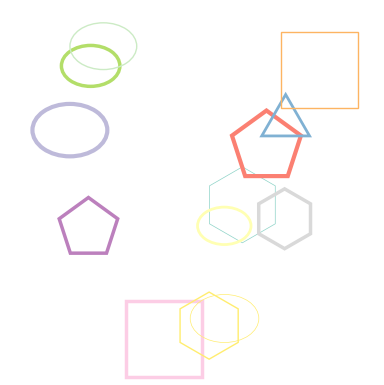[{"shape": "hexagon", "thickness": 0.5, "radius": 0.49, "center": [0.63, 0.468]}, {"shape": "oval", "thickness": 2, "radius": 0.35, "center": [0.583, 0.413]}, {"shape": "oval", "thickness": 3, "radius": 0.49, "center": [0.182, 0.662]}, {"shape": "pentagon", "thickness": 3, "radius": 0.47, "center": [0.692, 0.619]}, {"shape": "triangle", "thickness": 2, "radius": 0.36, "center": [0.742, 0.683]}, {"shape": "square", "thickness": 1, "radius": 0.5, "center": [0.829, 0.818]}, {"shape": "oval", "thickness": 2.5, "radius": 0.38, "center": [0.235, 0.829]}, {"shape": "square", "thickness": 2.5, "radius": 0.49, "center": [0.426, 0.12]}, {"shape": "hexagon", "thickness": 2.5, "radius": 0.39, "center": [0.739, 0.432]}, {"shape": "pentagon", "thickness": 2.5, "radius": 0.4, "center": [0.23, 0.407]}, {"shape": "oval", "thickness": 1, "radius": 0.43, "center": [0.268, 0.88]}, {"shape": "hexagon", "thickness": 1, "radius": 0.44, "center": [0.543, 0.154]}, {"shape": "oval", "thickness": 0.5, "radius": 0.45, "center": [0.583, 0.173]}]